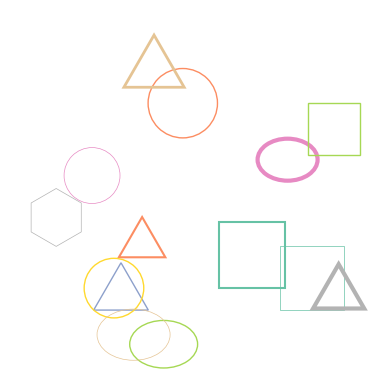[{"shape": "square", "thickness": 1.5, "radius": 0.43, "center": [0.655, 0.337]}, {"shape": "square", "thickness": 0.5, "radius": 0.42, "center": [0.81, 0.278]}, {"shape": "triangle", "thickness": 1.5, "radius": 0.35, "center": [0.369, 0.367]}, {"shape": "circle", "thickness": 1, "radius": 0.45, "center": [0.475, 0.732]}, {"shape": "triangle", "thickness": 1, "radius": 0.41, "center": [0.314, 0.236]}, {"shape": "circle", "thickness": 0.5, "radius": 0.36, "center": [0.239, 0.544]}, {"shape": "oval", "thickness": 3, "radius": 0.39, "center": [0.747, 0.585]}, {"shape": "oval", "thickness": 1, "radius": 0.44, "center": [0.425, 0.106]}, {"shape": "square", "thickness": 1, "radius": 0.33, "center": [0.868, 0.665]}, {"shape": "circle", "thickness": 1, "radius": 0.39, "center": [0.296, 0.252]}, {"shape": "triangle", "thickness": 2, "radius": 0.45, "center": [0.4, 0.819]}, {"shape": "oval", "thickness": 0.5, "radius": 0.47, "center": [0.347, 0.131]}, {"shape": "triangle", "thickness": 3, "radius": 0.38, "center": [0.88, 0.237]}, {"shape": "hexagon", "thickness": 0.5, "radius": 0.38, "center": [0.146, 0.435]}]